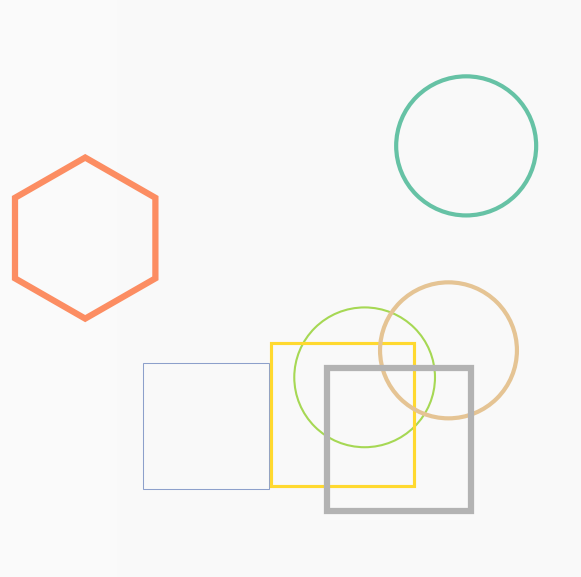[{"shape": "circle", "thickness": 2, "radius": 0.6, "center": [0.802, 0.747]}, {"shape": "hexagon", "thickness": 3, "radius": 0.7, "center": [0.147, 0.587]}, {"shape": "square", "thickness": 0.5, "radius": 0.54, "center": [0.355, 0.261]}, {"shape": "circle", "thickness": 1, "radius": 0.61, "center": [0.627, 0.346]}, {"shape": "square", "thickness": 1.5, "radius": 0.62, "center": [0.589, 0.281]}, {"shape": "circle", "thickness": 2, "radius": 0.59, "center": [0.772, 0.392]}, {"shape": "square", "thickness": 3, "radius": 0.62, "center": [0.686, 0.238]}]